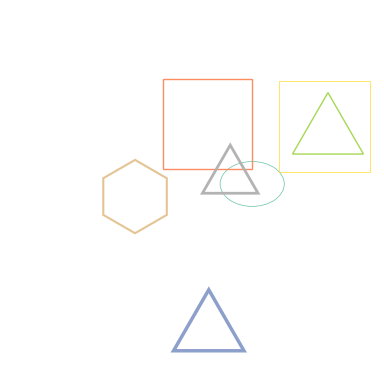[{"shape": "oval", "thickness": 0.5, "radius": 0.42, "center": [0.655, 0.522]}, {"shape": "square", "thickness": 1, "radius": 0.58, "center": [0.539, 0.678]}, {"shape": "triangle", "thickness": 2.5, "radius": 0.53, "center": [0.542, 0.142]}, {"shape": "triangle", "thickness": 1, "radius": 0.53, "center": [0.852, 0.653]}, {"shape": "square", "thickness": 0.5, "radius": 0.59, "center": [0.842, 0.672]}, {"shape": "hexagon", "thickness": 1.5, "radius": 0.48, "center": [0.351, 0.489]}, {"shape": "triangle", "thickness": 2, "radius": 0.42, "center": [0.598, 0.54]}]